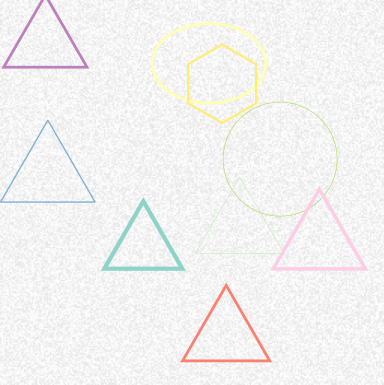[{"shape": "triangle", "thickness": 3, "radius": 0.58, "center": [0.372, 0.361]}, {"shape": "oval", "thickness": 2, "radius": 0.74, "center": [0.543, 0.835]}, {"shape": "triangle", "thickness": 2, "radius": 0.65, "center": [0.587, 0.128]}, {"shape": "triangle", "thickness": 1, "radius": 0.71, "center": [0.124, 0.546]}, {"shape": "circle", "thickness": 0.5, "radius": 0.74, "center": [0.728, 0.587]}, {"shape": "triangle", "thickness": 2.5, "radius": 0.69, "center": [0.829, 0.371]}, {"shape": "triangle", "thickness": 2, "radius": 0.62, "center": [0.118, 0.888]}, {"shape": "triangle", "thickness": 0.5, "radius": 0.67, "center": [0.623, 0.408]}, {"shape": "hexagon", "thickness": 1.5, "radius": 0.51, "center": [0.577, 0.782]}]